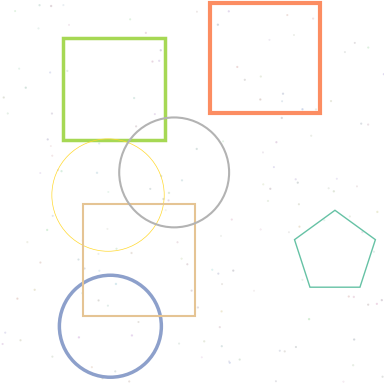[{"shape": "pentagon", "thickness": 1, "radius": 0.55, "center": [0.87, 0.343]}, {"shape": "square", "thickness": 3, "radius": 0.71, "center": [0.688, 0.849]}, {"shape": "circle", "thickness": 2.5, "radius": 0.66, "center": [0.287, 0.153]}, {"shape": "square", "thickness": 2.5, "radius": 0.66, "center": [0.296, 0.77]}, {"shape": "circle", "thickness": 0.5, "radius": 0.73, "center": [0.281, 0.493]}, {"shape": "square", "thickness": 1.5, "radius": 0.73, "center": [0.362, 0.325]}, {"shape": "circle", "thickness": 1.5, "radius": 0.71, "center": [0.452, 0.552]}]